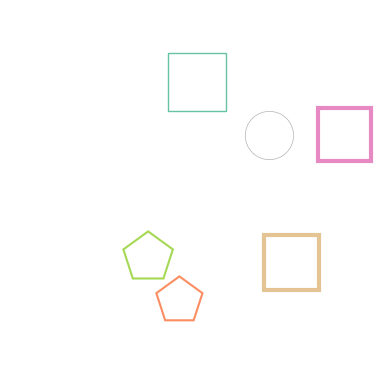[{"shape": "square", "thickness": 1, "radius": 0.38, "center": [0.512, 0.788]}, {"shape": "pentagon", "thickness": 1.5, "radius": 0.31, "center": [0.466, 0.219]}, {"shape": "square", "thickness": 3, "radius": 0.35, "center": [0.895, 0.651]}, {"shape": "pentagon", "thickness": 1.5, "radius": 0.34, "center": [0.385, 0.331]}, {"shape": "square", "thickness": 3, "radius": 0.36, "center": [0.756, 0.318]}, {"shape": "circle", "thickness": 0.5, "radius": 0.31, "center": [0.7, 0.648]}]